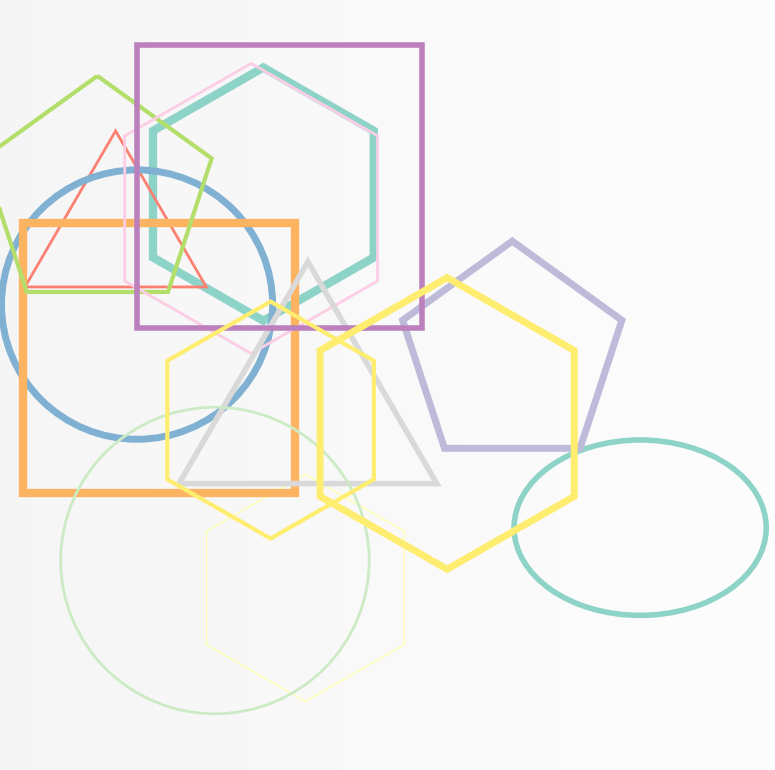[{"shape": "oval", "thickness": 2, "radius": 0.81, "center": [0.826, 0.315]}, {"shape": "hexagon", "thickness": 3, "radius": 0.82, "center": [0.34, 0.748]}, {"shape": "hexagon", "thickness": 0.5, "radius": 0.74, "center": [0.394, 0.236]}, {"shape": "pentagon", "thickness": 2.5, "radius": 0.74, "center": [0.661, 0.538]}, {"shape": "triangle", "thickness": 1, "radius": 0.68, "center": [0.149, 0.695]}, {"shape": "circle", "thickness": 2.5, "radius": 0.87, "center": [0.177, 0.604]}, {"shape": "square", "thickness": 3, "radius": 0.88, "center": [0.206, 0.535]}, {"shape": "pentagon", "thickness": 1.5, "radius": 0.78, "center": [0.126, 0.746]}, {"shape": "hexagon", "thickness": 1, "radius": 0.94, "center": [0.324, 0.729]}, {"shape": "triangle", "thickness": 2, "radius": 0.96, "center": [0.397, 0.468]}, {"shape": "square", "thickness": 2, "radius": 0.92, "center": [0.36, 0.758]}, {"shape": "circle", "thickness": 1, "radius": 1.0, "center": [0.277, 0.272]}, {"shape": "hexagon", "thickness": 2.5, "radius": 0.95, "center": [0.577, 0.45]}, {"shape": "hexagon", "thickness": 1.5, "radius": 0.77, "center": [0.349, 0.454]}]